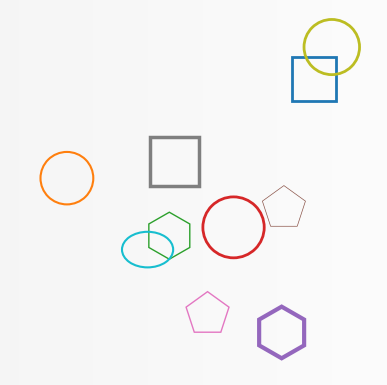[{"shape": "square", "thickness": 2, "radius": 0.29, "center": [0.81, 0.794]}, {"shape": "circle", "thickness": 1.5, "radius": 0.34, "center": [0.173, 0.537]}, {"shape": "hexagon", "thickness": 1, "radius": 0.31, "center": [0.437, 0.388]}, {"shape": "circle", "thickness": 2, "radius": 0.4, "center": [0.603, 0.409]}, {"shape": "hexagon", "thickness": 3, "radius": 0.34, "center": [0.727, 0.136]}, {"shape": "pentagon", "thickness": 0.5, "radius": 0.29, "center": [0.733, 0.46]}, {"shape": "pentagon", "thickness": 1, "radius": 0.29, "center": [0.536, 0.184]}, {"shape": "square", "thickness": 2.5, "radius": 0.32, "center": [0.45, 0.579]}, {"shape": "circle", "thickness": 2, "radius": 0.36, "center": [0.856, 0.878]}, {"shape": "oval", "thickness": 1.5, "radius": 0.33, "center": [0.381, 0.352]}]